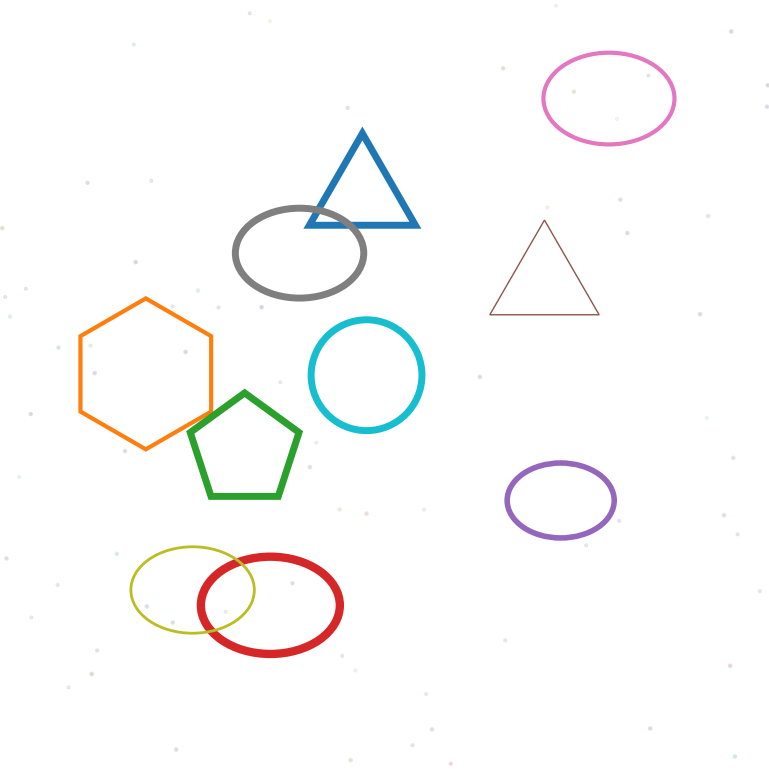[{"shape": "triangle", "thickness": 2.5, "radius": 0.4, "center": [0.471, 0.747]}, {"shape": "hexagon", "thickness": 1.5, "radius": 0.49, "center": [0.189, 0.514]}, {"shape": "pentagon", "thickness": 2.5, "radius": 0.37, "center": [0.318, 0.415]}, {"shape": "oval", "thickness": 3, "radius": 0.45, "center": [0.351, 0.214]}, {"shape": "oval", "thickness": 2, "radius": 0.35, "center": [0.728, 0.35]}, {"shape": "triangle", "thickness": 0.5, "radius": 0.41, "center": [0.707, 0.632]}, {"shape": "oval", "thickness": 1.5, "radius": 0.43, "center": [0.791, 0.872]}, {"shape": "oval", "thickness": 2.5, "radius": 0.42, "center": [0.389, 0.671]}, {"shape": "oval", "thickness": 1, "radius": 0.4, "center": [0.25, 0.234]}, {"shape": "circle", "thickness": 2.5, "radius": 0.36, "center": [0.476, 0.513]}]